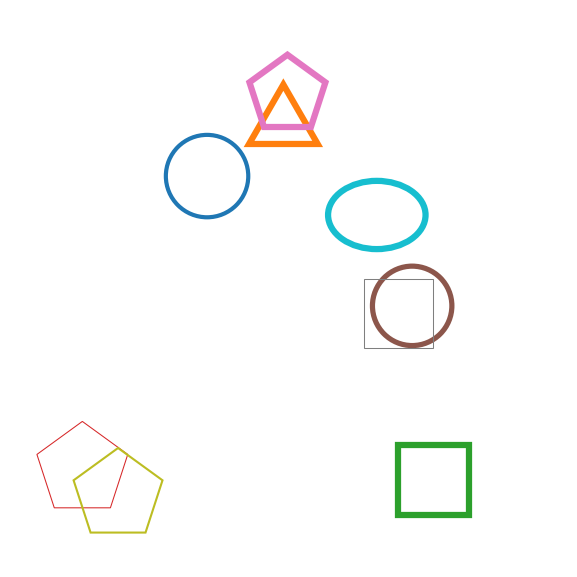[{"shape": "circle", "thickness": 2, "radius": 0.36, "center": [0.359, 0.694]}, {"shape": "triangle", "thickness": 3, "radius": 0.34, "center": [0.491, 0.784]}, {"shape": "square", "thickness": 3, "radius": 0.31, "center": [0.751, 0.168]}, {"shape": "pentagon", "thickness": 0.5, "radius": 0.41, "center": [0.143, 0.187]}, {"shape": "circle", "thickness": 2.5, "radius": 0.34, "center": [0.714, 0.47]}, {"shape": "pentagon", "thickness": 3, "radius": 0.35, "center": [0.498, 0.835]}, {"shape": "square", "thickness": 0.5, "radius": 0.3, "center": [0.69, 0.456]}, {"shape": "pentagon", "thickness": 1, "radius": 0.4, "center": [0.204, 0.142]}, {"shape": "oval", "thickness": 3, "radius": 0.42, "center": [0.652, 0.627]}]